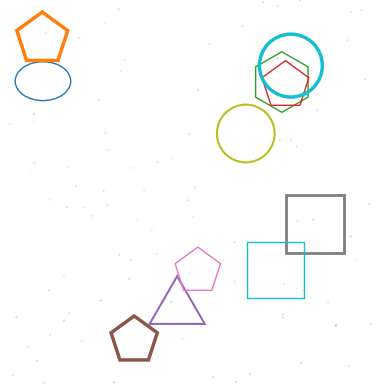[{"shape": "oval", "thickness": 1, "radius": 0.36, "center": [0.112, 0.789]}, {"shape": "pentagon", "thickness": 2.5, "radius": 0.35, "center": [0.11, 0.899]}, {"shape": "hexagon", "thickness": 1, "radius": 0.39, "center": [0.732, 0.787]}, {"shape": "pentagon", "thickness": 1, "radius": 0.32, "center": [0.741, 0.778]}, {"shape": "triangle", "thickness": 1.5, "radius": 0.41, "center": [0.46, 0.2]}, {"shape": "pentagon", "thickness": 2.5, "radius": 0.32, "center": [0.349, 0.116]}, {"shape": "pentagon", "thickness": 1, "radius": 0.31, "center": [0.514, 0.296]}, {"shape": "square", "thickness": 2, "radius": 0.38, "center": [0.818, 0.419]}, {"shape": "circle", "thickness": 1.5, "radius": 0.37, "center": [0.638, 0.653]}, {"shape": "square", "thickness": 1, "radius": 0.36, "center": [0.716, 0.298]}, {"shape": "circle", "thickness": 2.5, "radius": 0.41, "center": [0.756, 0.83]}]